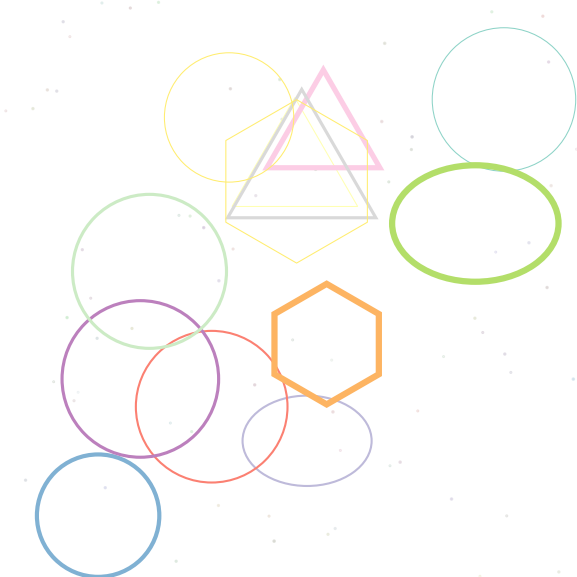[{"shape": "circle", "thickness": 0.5, "radius": 0.62, "center": [0.873, 0.827]}, {"shape": "triangle", "thickness": 0.5, "radius": 0.63, "center": [0.511, 0.704]}, {"shape": "oval", "thickness": 1, "radius": 0.56, "center": [0.532, 0.236]}, {"shape": "circle", "thickness": 1, "radius": 0.66, "center": [0.367, 0.295]}, {"shape": "circle", "thickness": 2, "radius": 0.53, "center": [0.17, 0.106]}, {"shape": "hexagon", "thickness": 3, "radius": 0.52, "center": [0.566, 0.403]}, {"shape": "oval", "thickness": 3, "radius": 0.72, "center": [0.823, 0.612]}, {"shape": "triangle", "thickness": 2.5, "radius": 0.57, "center": [0.56, 0.765]}, {"shape": "triangle", "thickness": 1.5, "radius": 0.74, "center": [0.522, 0.696]}, {"shape": "circle", "thickness": 1.5, "radius": 0.68, "center": [0.243, 0.343]}, {"shape": "circle", "thickness": 1.5, "radius": 0.67, "center": [0.259, 0.529]}, {"shape": "hexagon", "thickness": 0.5, "radius": 0.71, "center": [0.514, 0.685]}, {"shape": "circle", "thickness": 0.5, "radius": 0.56, "center": [0.397, 0.796]}]